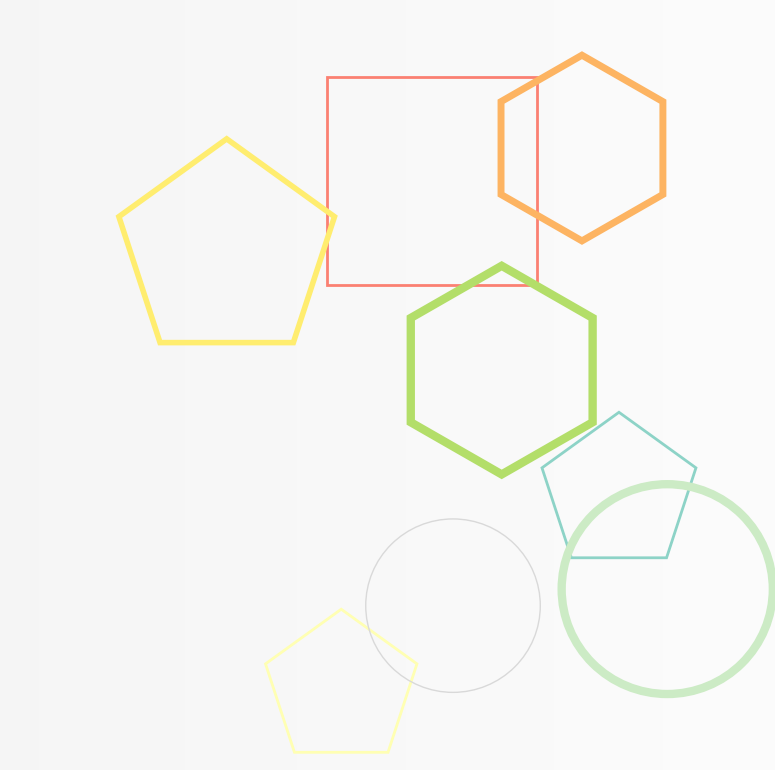[{"shape": "pentagon", "thickness": 1, "radius": 0.52, "center": [0.799, 0.36]}, {"shape": "pentagon", "thickness": 1, "radius": 0.51, "center": [0.44, 0.106]}, {"shape": "square", "thickness": 1, "radius": 0.68, "center": [0.558, 0.765]}, {"shape": "hexagon", "thickness": 2.5, "radius": 0.6, "center": [0.751, 0.808]}, {"shape": "hexagon", "thickness": 3, "radius": 0.68, "center": [0.647, 0.519]}, {"shape": "circle", "thickness": 0.5, "radius": 0.56, "center": [0.585, 0.213]}, {"shape": "circle", "thickness": 3, "radius": 0.68, "center": [0.861, 0.235]}, {"shape": "pentagon", "thickness": 2, "radius": 0.73, "center": [0.293, 0.673]}]